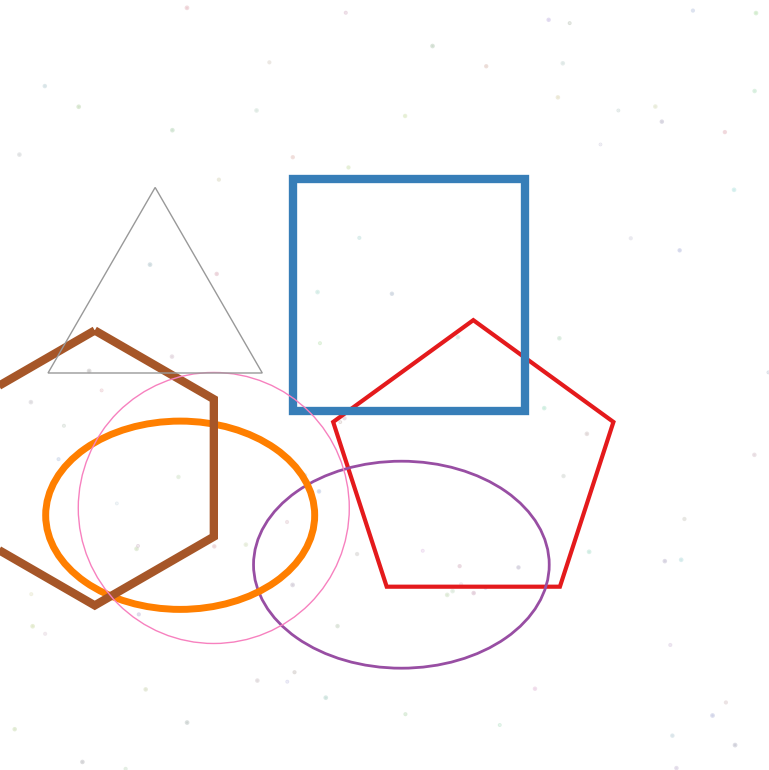[{"shape": "pentagon", "thickness": 1.5, "radius": 0.96, "center": [0.615, 0.393]}, {"shape": "square", "thickness": 3, "radius": 0.75, "center": [0.532, 0.617]}, {"shape": "oval", "thickness": 1, "radius": 0.96, "center": [0.521, 0.267]}, {"shape": "oval", "thickness": 2.5, "radius": 0.87, "center": [0.234, 0.331]}, {"shape": "hexagon", "thickness": 3, "radius": 0.89, "center": [0.123, 0.392]}, {"shape": "circle", "thickness": 0.5, "radius": 0.88, "center": [0.278, 0.34]}, {"shape": "triangle", "thickness": 0.5, "radius": 0.8, "center": [0.201, 0.596]}]